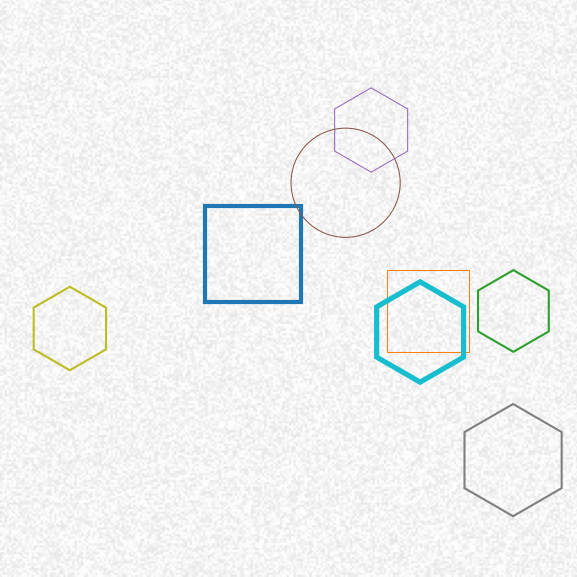[{"shape": "square", "thickness": 2, "radius": 0.41, "center": [0.439, 0.56]}, {"shape": "square", "thickness": 0.5, "radius": 0.36, "center": [0.741, 0.46]}, {"shape": "hexagon", "thickness": 1, "radius": 0.35, "center": [0.889, 0.461]}, {"shape": "hexagon", "thickness": 0.5, "radius": 0.36, "center": [0.643, 0.774]}, {"shape": "circle", "thickness": 0.5, "radius": 0.47, "center": [0.598, 0.683]}, {"shape": "hexagon", "thickness": 1, "radius": 0.49, "center": [0.888, 0.202]}, {"shape": "hexagon", "thickness": 1, "radius": 0.36, "center": [0.121, 0.43]}, {"shape": "hexagon", "thickness": 2.5, "radius": 0.43, "center": [0.727, 0.424]}]